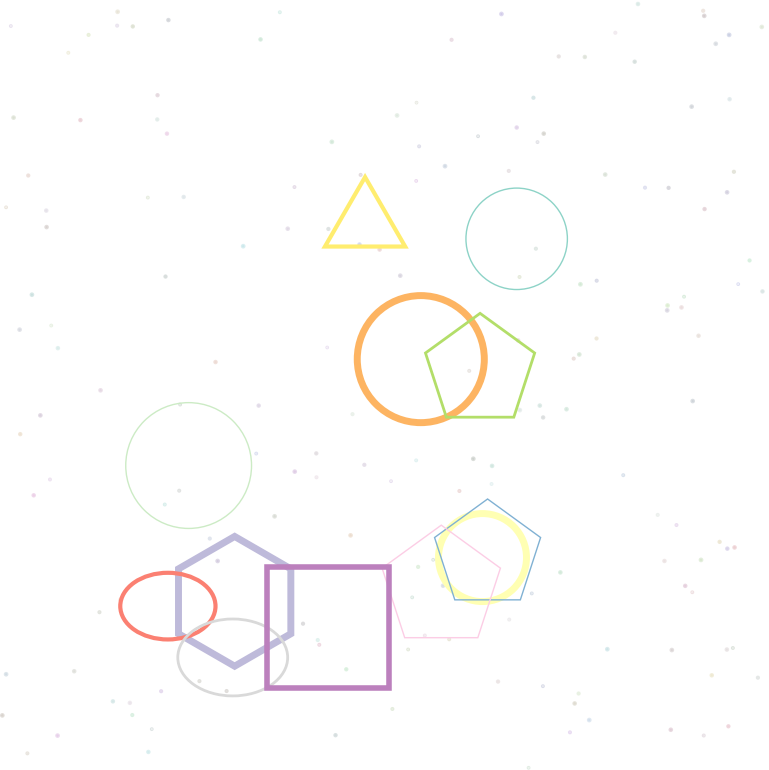[{"shape": "circle", "thickness": 0.5, "radius": 0.33, "center": [0.671, 0.69]}, {"shape": "circle", "thickness": 2.5, "radius": 0.29, "center": [0.627, 0.276]}, {"shape": "hexagon", "thickness": 2.5, "radius": 0.42, "center": [0.305, 0.219]}, {"shape": "oval", "thickness": 1.5, "radius": 0.31, "center": [0.218, 0.213]}, {"shape": "pentagon", "thickness": 0.5, "radius": 0.36, "center": [0.633, 0.28]}, {"shape": "circle", "thickness": 2.5, "radius": 0.41, "center": [0.546, 0.534]}, {"shape": "pentagon", "thickness": 1, "radius": 0.37, "center": [0.623, 0.519]}, {"shape": "pentagon", "thickness": 0.5, "radius": 0.4, "center": [0.573, 0.237]}, {"shape": "oval", "thickness": 1, "radius": 0.36, "center": [0.302, 0.146]}, {"shape": "square", "thickness": 2, "radius": 0.4, "center": [0.426, 0.185]}, {"shape": "circle", "thickness": 0.5, "radius": 0.41, "center": [0.245, 0.395]}, {"shape": "triangle", "thickness": 1.5, "radius": 0.3, "center": [0.474, 0.71]}]